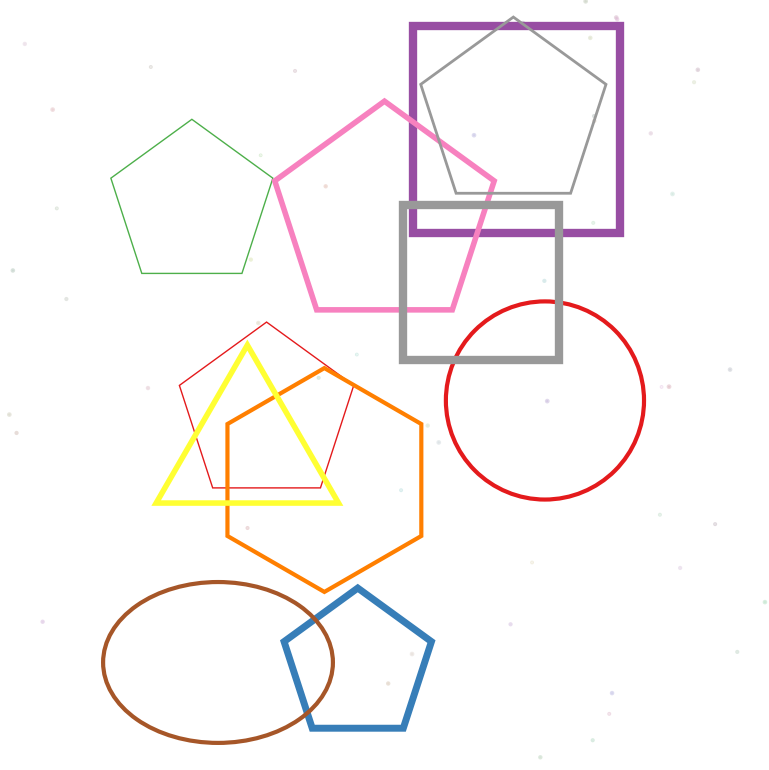[{"shape": "circle", "thickness": 1.5, "radius": 0.64, "center": [0.708, 0.48]}, {"shape": "pentagon", "thickness": 0.5, "radius": 0.6, "center": [0.346, 0.463]}, {"shape": "pentagon", "thickness": 2.5, "radius": 0.5, "center": [0.465, 0.136]}, {"shape": "pentagon", "thickness": 0.5, "radius": 0.55, "center": [0.249, 0.734]}, {"shape": "square", "thickness": 3, "radius": 0.67, "center": [0.671, 0.832]}, {"shape": "hexagon", "thickness": 1.5, "radius": 0.73, "center": [0.421, 0.377]}, {"shape": "triangle", "thickness": 2, "radius": 0.68, "center": [0.321, 0.415]}, {"shape": "oval", "thickness": 1.5, "radius": 0.75, "center": [0.283, 0.14]}, {"shape": "pentagon", "thickness": 2, "radius": 0.75, "center": [0.499, 0.719]}, {"shape": "pentagon", "thickness": 1, "radius": 0.63, "center": [0.667, 0.851]}, {"shape": "square", "thickness": 3, "radius": 0.5, "center": [0.625, 0.633]}]